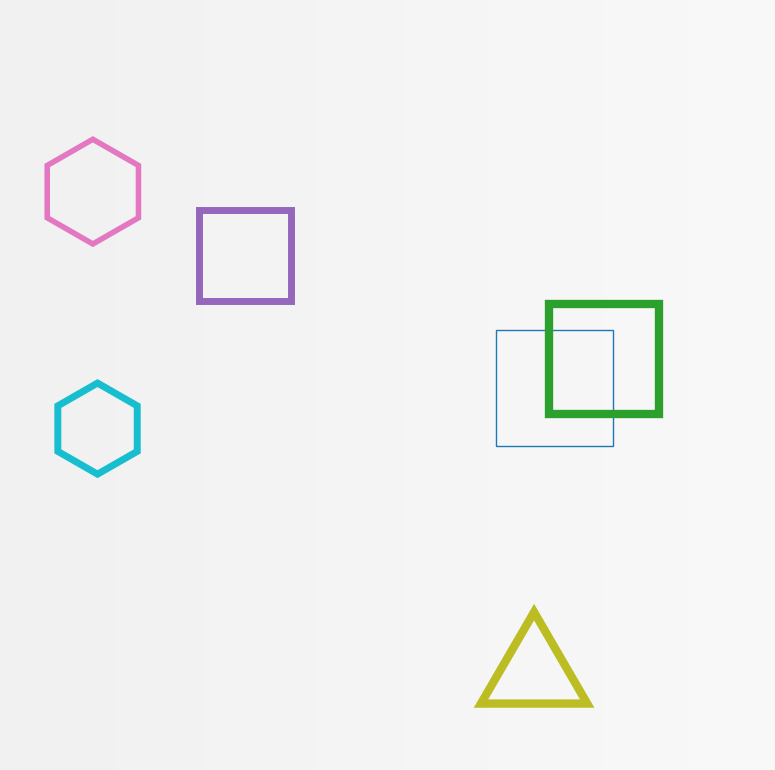[{"shape": "square", "thickness": 0.5, "radius": 0.38, "center": [0.715, 0.496]}, {"shape": "square", "thickness": 3, "radius": 0.36, "center": [0.779, 0.534]}, {"shape": "square", "thickness": 2.5, "radius": 0.3, "center": [0.316, 0.669]}, {"shape": "hexagon", "thickness": 2, "radius": 0.34, "center": [0.12, 0.751]}, {"shape": "triangle", "thickness": 3, "radius": 0.4, "center": [0.689, 0.126]}, {"shape": "hexagon", "thickness": 2.5, "radius": 0.3, "center": [0.126, 0.443]}]